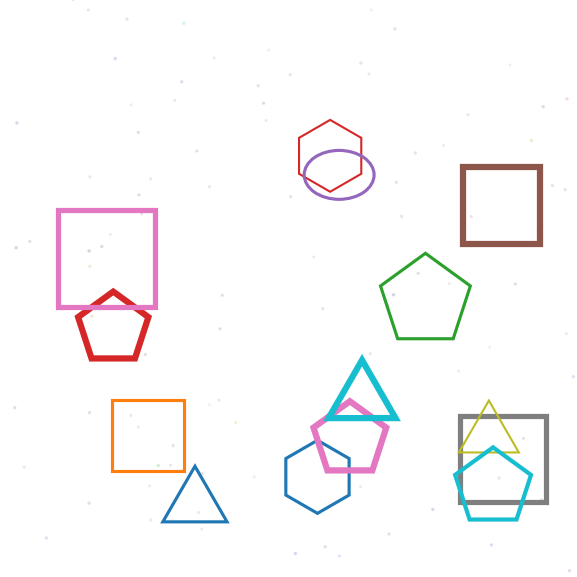[{"shape": "triangle", "thickness": 1.5, "radius": 0.32, "center": [0.338, 0.128]}, {"shape": "hexagon", "thickness": 1.5, "radius": 0.32, "center": [0.55, 0.173]}, {"shape": "square", "thickness": 1.5, "radius": 0.31, "center": [0.256, 0.245]}, {"shape": "pentagon", "thickness": 1.5, "radius": 0.41, "center": [0.737, 0.479]}, {"shape": "pentagon", "thickness": 3, "radius": 0.32, "center": [0.196, 0.43]}, {"shape": "hexagon", "thickness": 1, "radius": 0.31, "center": [0.572, 0.729]}, {"shape": "oval", "thickness": 1.5, "radius": 0.3, "center": [0.587, 0.696]}, {"shape": "square", "thickness": 3, "radius": 0.33, "center": [0.869, 0.643]}, {"shape": "square", "thickness": 2.5, "radius": 0.42, "center": [0.184, 0.552]}, {"shape": "pentagon", "thickness": 3, "radius": 0.33, "center": [0.606, 0.238]}, {"shape": "square", "thickness": 2.5, "radius": 0.37, "center": [0.871, 0.204]}, {"shape": "triangle", "thickness": 1, "radius": 0.3, "center": [0.847, 0.246]}, {"shape": "triangle", "thickness": 3, "radius": 0.33, "center": [0.627, 0.309]}, {"shape": "pentagon", "thickness": 2, "radius": 0.35, "center": [0.854, 0.155]}]